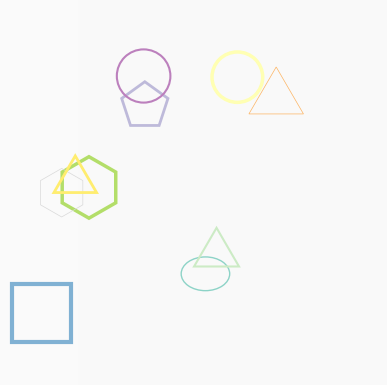[{"shape": "oval", "thickness": 1, "radius": 0.31, "center": [0.53, 0.289]}, {"shape": "circle", "thickness": 2.5, "radius": 0.33, "center": [0.613, 0.8]}, {"shape": "pentagon", "thickness": 2, "radius": 0.31, "center": [0.374, 0.725]}, {"shape": "square", "thickness": 3, "radius": 0.38, "center": [0.107, 0.187]}, {"shape": "triangle", "thickness": 0.5, "radius": 0.41, "center": [0.713, 0.745]}, {"shape": "hexagon", "thickness": 2.5, "radius": 0.4, "center": [0.23, 0.513]}, {"shape": "hexagon", "thickness": 0.5, "radius": 0.32, "center": [0.159, 0.499]}, {"shape": "circle", "thickness": 1.5, "radius": 0.35, "center": [0.371, 0.803]}, {"shape": "triangle", "thickness": 1.5, "radius": 0.33, "center": [0.559, 0.341]}, {"shape": "triangle", "thickness": 2, "radius": 0.32, "center": [0.194, 0.532]}]